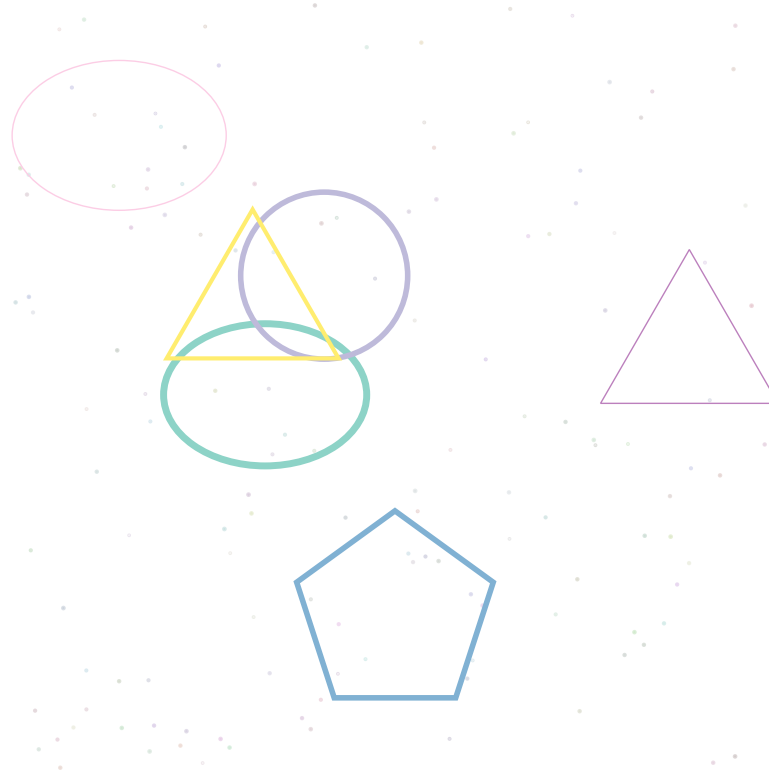[{"shape": "oval", "thickness": 2.5, "radius": 0.66, "center": [0.344, 0.487]}, {"shape": "circle", "thickness": 2, "radius": 0.54, "center": [0.421, 0.642]}, {"shape": "pentagon", "thickness": 2, "radius": 0.67, "center": [0.513, 0.202]}, {"shape": "oval", "thickness": 0.5, "radius": 0.7, "center": [0.155, 0.824]}, {"shape": "triangle", "thickness": 0.5, "radius": 0.67, "center": [0.895, 0.543]}, {"shape": "triangle", "thickness": 1.5, "radius": 0.64, "center": [0.328, 0.599]}]